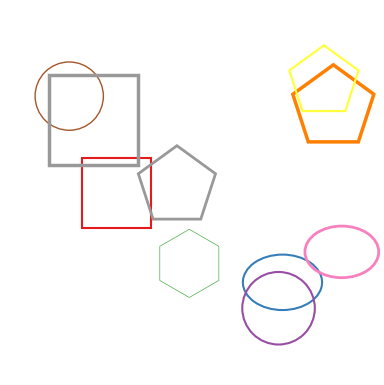[{"shape": "square", "thickness": 1.5, "radius": 0.45, "center": [0.303, 0.499]}, {"shape": "oval", "thickness": 1.5, "radius": 0.51, "center": [0.734, 0.267]}, {"shape": "hexagon", "thickness": 0.5, "radius": 0.44, "center": [0.492, 0.316]}, {"shape": "circle", "thickness": 1.5, "radius": 0.47, "center": [0.724, 0.199]}, {"shape": "pentagon", "thickness": 2.5, "radius": 0.55, "center": [0.866, 0.721]}, {"shape": "pentagon", "thickness": 1.5, "radius": 0.47, "center": [0.841, 0.788]}, {"shape": "circle", "thickness": 1, "radius": 0.44, "center": [0.18, 0.75]}, {"shape": "oval", "thickness": 2, "radius": 0.48, "center": [0.888, 0.346]}, {"shape": "pentagon", "thickness": 2, "radius": 0.53, "center": [0.46, 0.516]}, {"shape": "square", "thickness": 2.5, "radius": 0.58, "center": [0.243, 0.689]}]